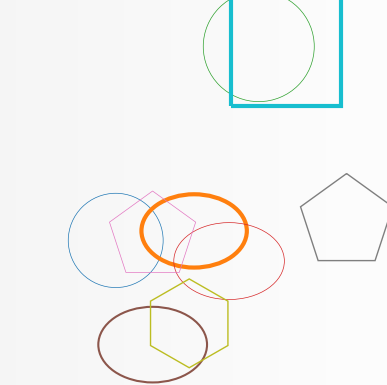[{"shape": "circle", "thickness": 0.5, "radius": 0.61, "center": [0.299, 0.376]}, {"shape": "oval", "thickness": 3, "radius": 0.68, "center": [0.501, 0.4]}, {"shape": "circle", "thickness": 0.5, "radius": 0.72, "center": [0.668, 0.879]}, {"shape": "oval", "thickness": 0.5, "radius": 0.71, "center": [0.591, 0.322]}, {"shape": "oval", "thickness": 1.5, "radius": 0.7, "center": [0.394, 0.105]}, {"shape": "pentagon", "thickness": 0.5, "radius": 0.58, "center": [0.394, 0.387]}, {"shape": "pentagon", "thickness": 1, "radius": 0.62, "center": [0.894, 0.424]}, {"shape": "hexagon", "thickness": 1, "radius": 0.58, "center": [0.488, 0.16]}, {"shape": "square", "thickness": 3, "radius": 0.71, "center": [0.738, 0.866]}]